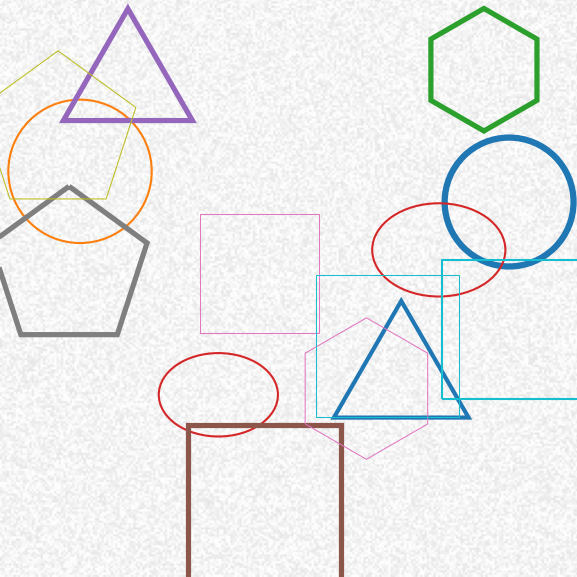[{"shape": "triangle", "thickness": 2, "radius": 0.67, "center": [0.695, 0.343]}, {"shape": "circle", "thickness": 3, "radius": 0.56, "center": [0.882, 0.649]}, {"shape": "circle", "thickness": 1, "radius": 0.62, "center": [0.139, 0.702]}, {"shape": "hexagon", "thickness": 2.5, "radius": 0.53, "center": [0.838, 0.878]}, {"shape": "oval", "thickness": 1, "radius": 0.52, "center": [0.378, 0.316]}, {"shape": "oval", "thickness": 1, "radius": 0.58, "center": [0.76, 0.566]}, {"shape": "triangle", "thickness": 2.5, "radius": 0.65, "center": [0.221, 0.855]}, {"shape": "square", "thickness": 2.5, "radius": 0.66, "center": [0.458, 0.13]}, {"shape": "square", "thickness": 0.5, "radius": 0.51, "center": [0.449, 0.526]}, {"shape": "hexagon", "thickness": 0.5, "radius": 0.61, "center": [0.635, 0.326]}, {"shape": "pentagon", "thickness": 2.5, "radius": 0.71, "center": [0.12, 0.535]}, {"shape": "pentagon", "thickness": 0.5, "radius": 0.71, "center": [0.1, 0.769]}, {"shape": "square", "thickness": 0.5, "radius": 0.62, "center": [0.671, 0.4]}, {"shape": "square", "thickness": 1, "radius": 0.6, "center": [0.886, 0.428]}]